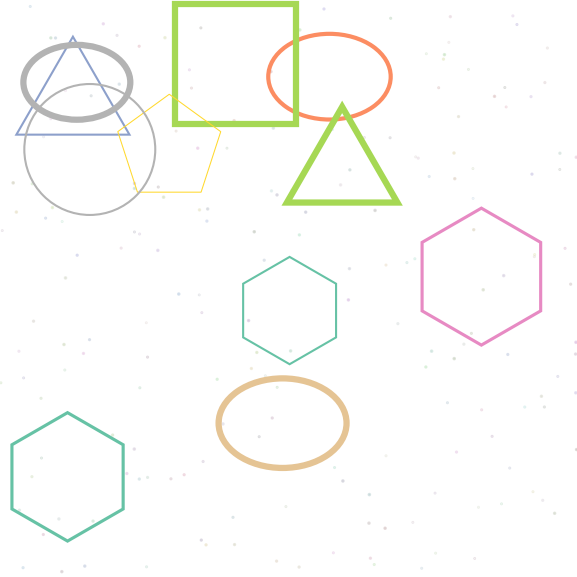[{"shape": "hexagon", "thickness": 1.5, "radius": 0.56, "center": [0.117, 0.173]}, {"shape": "hexagon", "thickness": 1, "radius": 0.46, "center": [0.501, 0.461]}, {"shape": "oval", "thickness": 2, "radius": 0.53, "center": [0.571, 0.866]}, {"shape": "triangle", "thickness": 1, "radius": 0.57, "center": [0.126, 0.823]}, {"shape": "hexagon", "thickness": 1.5, "radius": 0.59, "center": [0.834, 0.52]}, {"shape": "square", "thickness": 3, "radius": 0.52, "center": [0.408, 0.889]}, {"shape": "triangle", "thickness": 3, "radius": 0.55, "center": [0.592, 0.704]}, {"shape": "pentagon", "thickness": 0.5, "radius": 0.47, "center": [0.293, 0.742]}, {"shape": "oval", "thickness": 3, "radius": 0.55, "center": [0.489, 0.266]}, {"shape": "circle", "thickness": 1, "radius": 0.57, "center": [0.155, 0.74]}, {"shape": "oval", "thickness": 3, "radius": 0.46, "center": [0.133, 0.857]}]